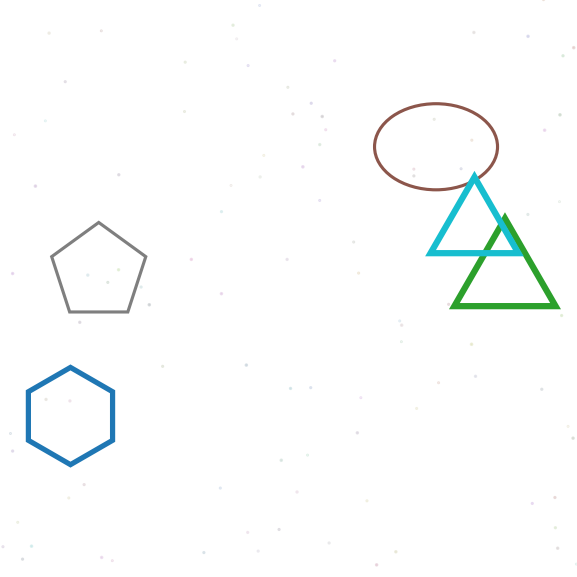[{"shape": "hexagon", "thickness": 2.5, "radius": 0.42, "center": [0.122, 0.279]}, {"shape": "triangle", "thickness": 3, "radius": 0.51, "center": [0.874, 0.52]}, {"shape": "oval", "thickness": 1.5, "radius": 0.53, "center": [0.755, 0.745]}, {"shape": "pentagon", "thickness": 1.5, "radius": 0.43, "center": [0.171, 0.528]}, {"shape": "triangle", "thickness": 3, "radius": 0.44, "center": [0.822, 0.605]}]